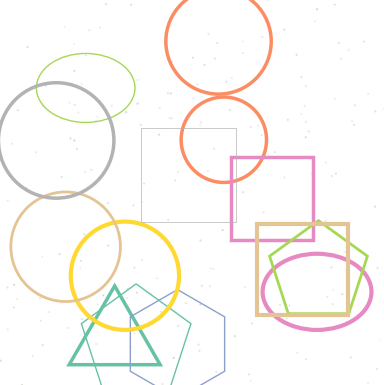[{"shape": "triangle", "thickness": 2.5, "radius": 0.68, "center": [0.298, 0.121]}, {"shape": "pentagon", "thickness": 1, "radius": 0.75, "center": [0.354, 0.113]}, {"shape": "circle", "thickness": 2.5, "radius": 0.68, "center": [0.568, 0.892]}, {"shape": "circle", "thickness": 2.5, "radius": 0.55, "center": [0.581, 0.637]}, {"shape": "hexagon", "thickness": 1, "radius": 0.71, "center": [0.461, 0.106]}, {"shape": "square", "thickness": 2.5, "radius": 0.54, "center": [0.707, 0.484]}, {"shape": "oval", "thickness": 3, "radius": 0.71, "center": [0.823, 0.242]}, {"shape": "pentagon", "thickness": 2, "radius": 0.67, "center": [0.827, 0.293]}, {"shape": "oval", "thickness": 1, "radius": 0.64, "center": [0.223, 0.772]}, {"shape": "circle", "thickness": 3, "radius": 0.7, "center": [0.324, 0.284]}, {"shape": "square", "thickness": 3, "radius": 0.59, "center": [0.786, 0.3]}, {"shape": "circle", "thickness": 2, "radius": 0.71, "center": [0.17, 0.359]}, {"shape": "square", "thickness": 0.5, "radius": 0.61, "center": [0.49, 0.546]}, {"shape": "circle", "thickness": 2.5, "radius": 0.75, "center": [0.146, 0.635]}]